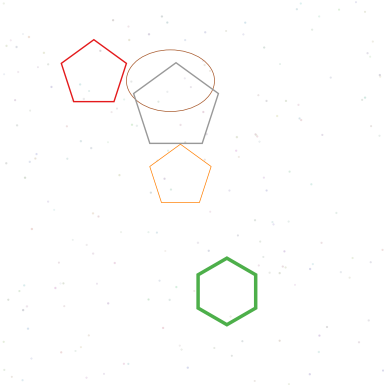[{"shape": "pentagon", "thickness": 1, "radius": 0.44, "center": [0.244, 0.808]}, {"shape": "hexagon", "thickness": 2.5, "radius": 0.43, "center": [0.589, 0.243]}, {"shape": "pentagon", "thickness": 0.5, "radius": 0.42, "center": [0.469, 0.542]}, {"shape": "oval", "thickness": 0.5, "radius": 0.57, "center": [0.443, 0.79]}, {"shape": "pentagon", "thickness": 1, "radius": 0.58, "center": [0.457, 0.721]}]